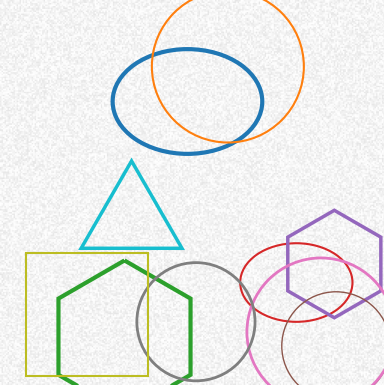[{"shape": "oval", "thickness": 3, "radius": 0.97, "center": [0.487, 0.736]}, {"shape": "circle", "thickness": 1.5, "radius": 0.99, "center": [0.592, 0.827]}, {"shape": "hexagon", "thickness": 3, "radius": 0.99, "center": [0.323, 0.125]}, {"shape": "oval", "thickness": 1.5, "radius": 0.73, "center": [0.77, 0.266]}, {"shape": "hexagon", "thickness": 2.5, "radius": 0.7, "center": [0.868, 0.314]}, {"shape": "circle", "thickness": 1, "radius": 0.7, "center": [0.873, 0.101]}, {"shape": "circle", "thickness": 2, "radius": 0.96, "center": [0.834, 0.138]}, {"shape": "circle", "thickness": 2, "radius": 0.77, "center": [0.509, 0.164]}, {"shape": "square", "thickness": 1.5, "radius": 0.79, "center": [0.225, 0.183]}, {"shape": "triangle", "thickness": 2.5, "radius": 0.76, "center": [0.342, 0.431]}]